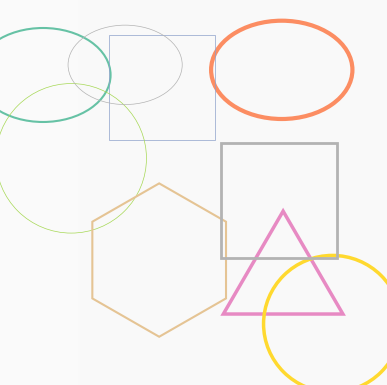[{"shape": "oval", "thickness": 1.5, "radius": 0.87, "center": [0.111, 0.805]}, {"shape": "oval", "thickness": 3, "radius": 0.91, "center": [0.727, 0.819]}, {"shape": "square", "thickness": 0.5, "radius": 0.68, "center": [0.419, 0.773]}, {"shape": "triangle", "thickness": 2.5, "radius": 0.89, "center": [0.731, 0.273]}, {"shape": "circle", "thickness": 0.5, "radius": 0.97, "center": [0.184, 0.589]}, {"shape": "circle", "thickness": 2.5, "radius": 0.89, "center": [0.858, 0.159]}, {"shape": "hexagon", "thickness": 1.5, "radius": 1.0, "center": [0.411, 0.325]}, {"shape": "oval", "thickness": 0.5, "radius": 0.74, "center": [0.323, 0.832]}, {"shape": "square", "thickness": 2, "radius": 0.75, "center": [0.719, 0.48]}]